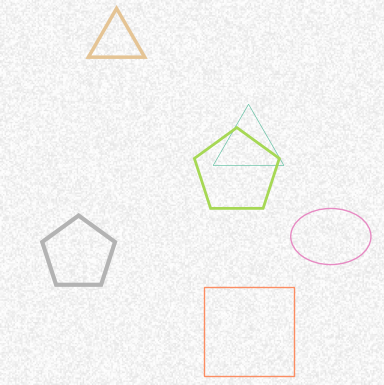[{"shape": "triangle", "thickness": 0.5, "radius": 0.53, "center": [0.646, 0.623]}, {"shape": "square", "thickness": 1, "radius": 0.58, "center": [0.646, 0.139]}, {"shape": "oval", "thickness": 1, "radius": 0.52, "center": [0.859, 0.386]}, {"shape": "pentagon", "thickness": 2, "radius": 0.58, "center": [0.615, 0.553]}, {"shape": "triangle", "thickness": 2.5, "radius": 0.42, "center": [0.303, 0.894]}, {"shape": "pentagon", "thickness": 3, "radius": 0.5, "center": [0.204, 0.341]}]